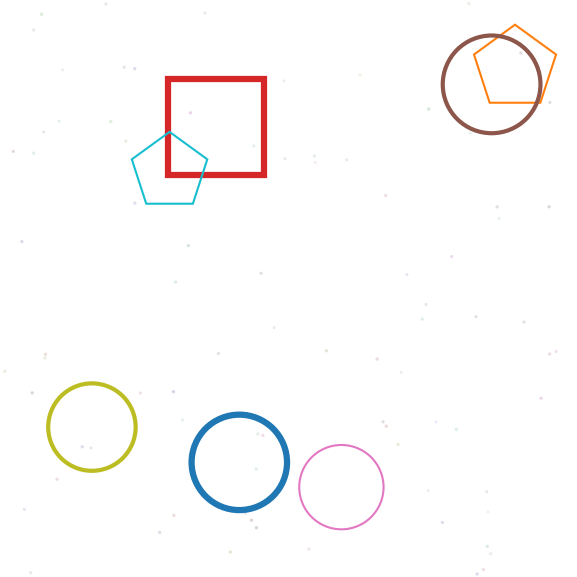[{"shape": "circle", "thickness": 3, "radius": 0.41, "center": [0.414, 0.198]}, {"shape": "pentagon", "thickness": 1, "radius": 0.37, "center": [0.892, 0.882]}, {"shape": "square", "thickness": 3, "radius": 0.41, "center": [0.374, 0.78]}, {"shape": "circle", "thickness": 2, "radius": 0.42, "center": [0.851, 0.853]}, {"shape": "circle", "thickness": 1, "radius": 0.37, "center": [0.591, 0.156]}, {"shape": "circle", "thickness": 2, "radius": 0.38, "center": [0.159, 0.26]}, {"shape": "pentagon", "thickness": 1, "radius": 0.34, "center": [0.294, 0.702]}]